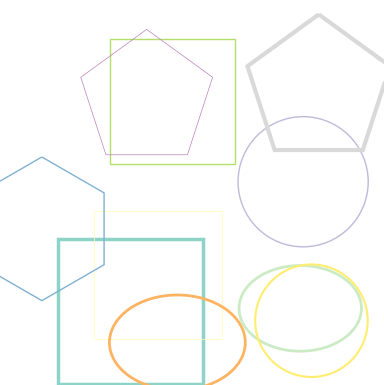[{"shape": "square", "thickness": 2.5, "radius": 0.94, "center": [0.338, 0.192]}, {"shape": "square", "thickness": 0.5, "radius": 0.83, "center": [0.41, 0.285]}, {"shape": "circle", "thickness": 1, "radius": 0.85, "center": [0.787, 0.528]}, {"shape": "hexagon", "thickness": 1, "radius": 0.93, "center": [0.109, 0.406]}, {"shape": "oval", "thickness": 2, "radius": 0.88, "center": [0.461, 0.11]}, {"shape": "square", "thickness": 1, "radius": 0.81, "center": [0.448, 0.736]}, {"shape": "pentagon", "thickness": 3, "radius": 0.97, "center": [0.828, 0.768]}, {"shape": "pentagon", "thickness": 0.5, "radius": 0.9, "center": [0.381, 0.744]}, {"shape": "oval", "thickness": 2, "radius": 0.79, "center": [0.78, 0.199]}, {"shape": "circle", "thickness": 1.5, "radius": 0.73, "center": [0.809, 0.167]}]